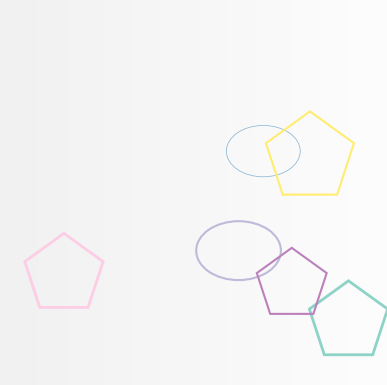[{"shape": "pentagon", "thickness": 2, "radius": 0.53, "center": [0.899, 0.164]}, {"shape": "oval", "thickness": 1.5, "radius": 0.55, "center": [0.616, 0.349]}, {"shape": "oval", "thickness": 0.5, "radius": 0.48, "center": [0.679, 0.607]}, {"shape": "pentagon", "thickness": 2, "radius": 0.53, "center": [0.165, 0.288]}, {"shape": "pentagon", "thickness": 1.5, "radius": 0.47, "center": [0.753, 0.261]}, {"shape": "pentagon", "thickness": 1.5, "radius": 0.6, "center": [0.8, 0.591]}]